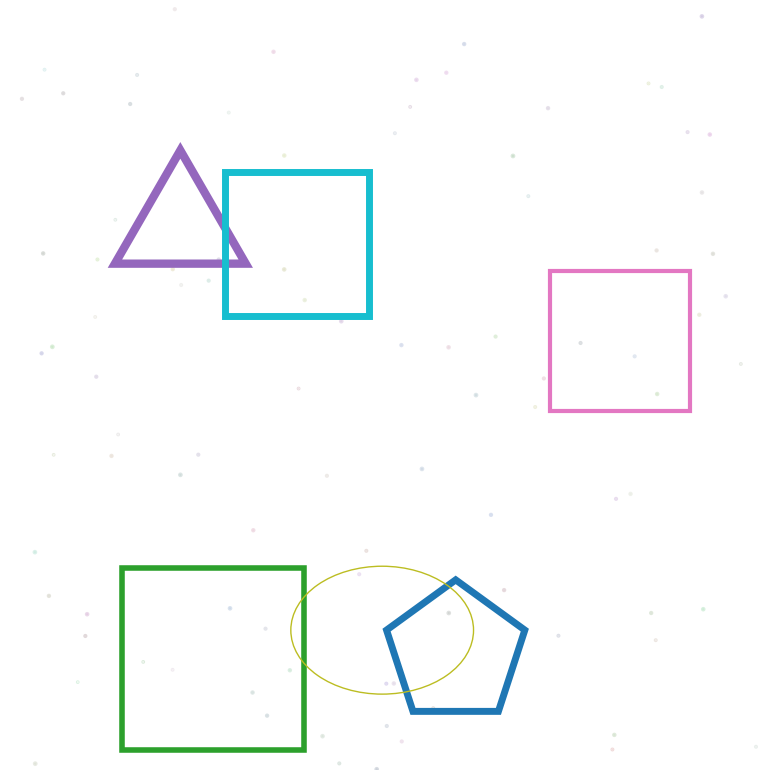[{"shape": "pentagon", "thickness": 2.5, "radius": 0.47, "center": [0.592, 0.153]}, {"shape": "square", "thickness": 2, "radius": 0.59, "center": [0.277, 0.144]}, {"shape": "triangle", "thickness": 3, "radius": 0.49, "center": [0.234, 0.707]}, {"shape": "square", "thickness": 1.5, "radius": 0.46, "center": [0.805, 0.557]}, {"shape": "oval", "thickness": 0.5, "radius": 0.59, "center": [0.496, 0.182]}, {"shape": "square", "thickness": 2.5, "radius": 0.47, "center": [0.386, 0.683]}]